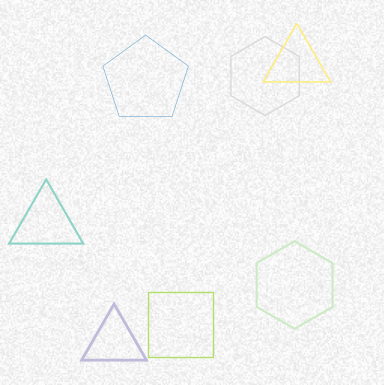[{"shape": "triangle", "thickness": 1.5, "radius": 0.56, "center": [0.12, 0.423]}, {"shape": "triangle", "thickness": 2, "radius": 0.49, "center": [0.296, 0.113]}, {"shape": "pentagon", "thickness": 0.5, "radius": 0.58, "center": [0.378, 0.792]}, {"shape": "square", "thickness": 1, "radius": 0.42, "center": [0.469, 0.158]}, {"shape": "hexagon", "thickness": 1, "radius": 0.51, "center": [0.689, 0.802]}, {"shape": "hexagon", "thickness": 1.5, "radius": 0.57, "center": [0.765, 0.26]}, {"shape": "triangle", "thickness": 1, "radius": 0.51, "center": [0.771, 0.838]}]